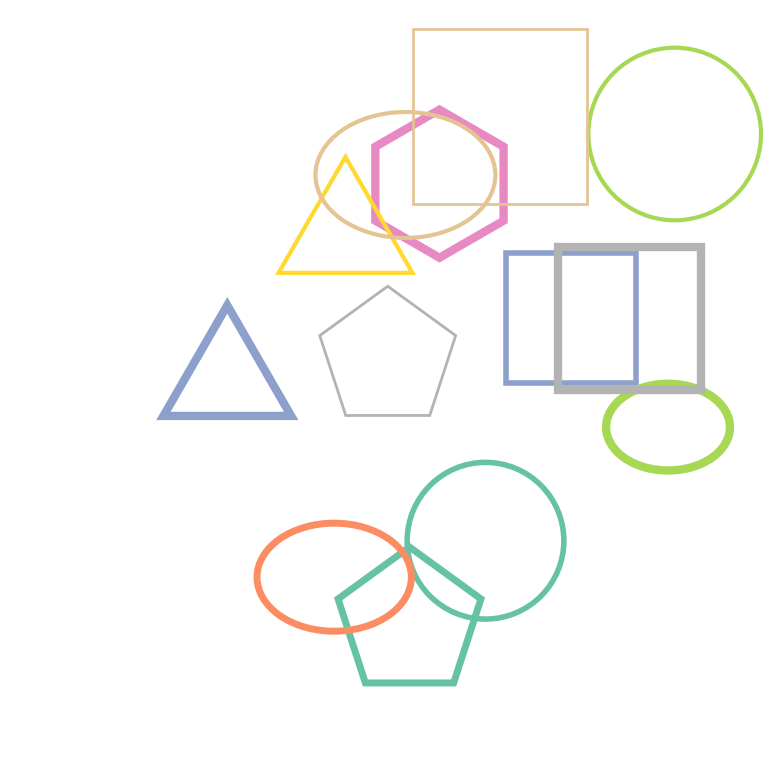[{"shape": "circle", "thickness": 2, "radius": 0.51, "center": [0.631, 0.298]}, {"shape": "pentagon", "thickness": 2.5, "radius": 0.49, "center": [0.532, 0.192]}, {"shape": "oval", "thickness": 2.5, "radius": 0.5, "center": [0.434, 0.25]}, {"shape": "square", "thickness": 2, "radius": 0.42, "center": [0.742, 0.587]}, {"shape": "triangle", "thickness": 3, "radius": 0.48, "center": [0.295, 0.508]}, {"shape": "hexagon", "thickness": 3, "radius": 0.48, "center": [0.571, 0.761]}, {"shape": "circle", "thickness": 1.5, "radius": 0.56, "center": [0.876, 0.826]}, {"shape": "oval", "thickness": 3, "radius": 0.4, "center": [0.868, 0.445]}, {"shape": "triangle", "thickness": 1.5, "radius": 0.5, "center": [0.449, 0.696]}, {"shape": "square", "thickness": 1, "radius": 0.57, "center": [0.649, 0.848]}, {"shape": "oval", "thickness": 1.5, "radius": 0.58, "center": [0.527, 0.773]}, {"shape": "square", "thickness": 3, "radius": 0.46, "center": [0.818, 0.586]}, {"shape": "pentagon", "thickness": 1, "radius": 0.46, "center": [0.504, 0.535]}]